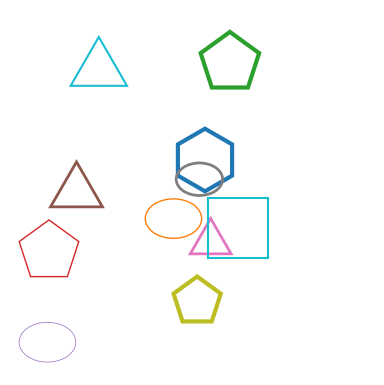[{"shape": "hexagon", "thickness": 3, "radius": 0.41, "center": [0.532, 0.584]}, {"shape": "oval", "thickness": 1, "radius": 0.37, "center": [0.451, 0.432]}, {"shape": "pentagon", "thickness": 3, "radius": 0.4, "center": [0.597, 0.837]}, {"shape": "pentagon", "thickness": 1, "radius": 0.41, "center": [0.127, 0.347]}, {"shape": "oval", "thickness": 0.5, "radius": 0.37, "center": [0.123, 0.111]}, {"shape": "triangle", "thickness": 2, "radius": 0.39, "center": [0.199, 0.502]}, {"shape": "triangle", "thickness": 2, "radius": 0.31, "center": [0.547, 0.371]}, {"shape": "oval", "thickness": 2, "radius": 0.3, "center": [0.518, 0.535]}, {"shape": "pentagon", "thickness": 3, "radius": 0.32, "center": [0.512, 0.217]}, {"shape": "square", "thickness": 1.5, "radius": 0.39, "center": [0.619, 0.409]}, {"shape": "triangle", "thickness": 1.5, "radius": 0.42, "center": [0.257, 0.819]}]